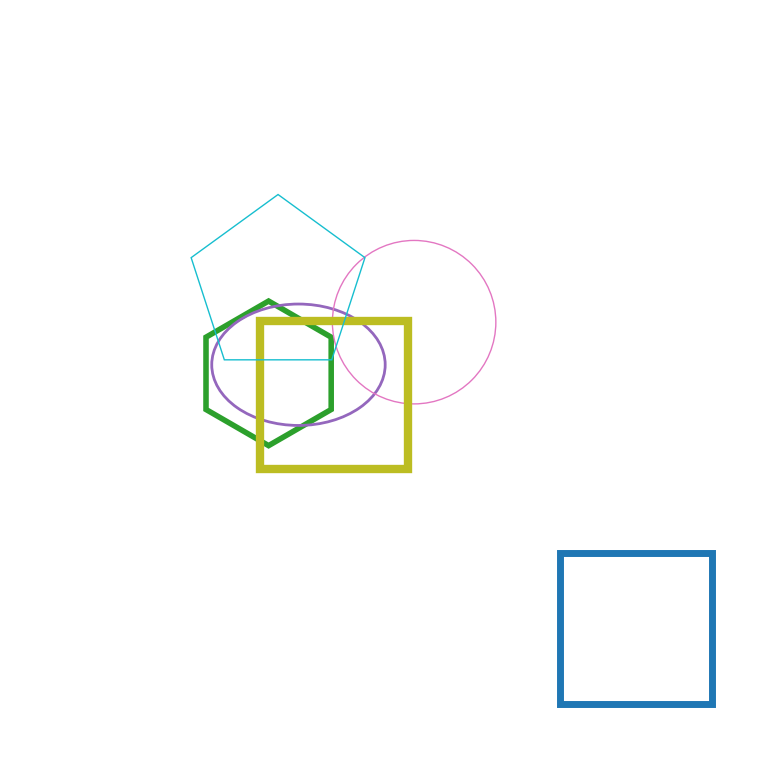[{"shape": "square", "thickness": 2.5, "radius": 0.49, "center": [0.826, 0.184]}, {"shape": "hexagon", "thickness": 2, "radius": 0.47, "center": [0.349, 0.515]}, {"shape": "oval", "thickness": 1, "radius": 0.56, "center": [0.388, 0.526]}, {"shape": "circle", "thickness": 0.5, "radius": 0.53, "center": [0.538, 0.582]}, {"shape": "square", "thickness": 3, "radius": 0.48, "center": [0.434, 0.487]}, {"shape": "pentagon", "thickness": 0.5, "radius": 0.59, "center": [0.361, 0.629]}]